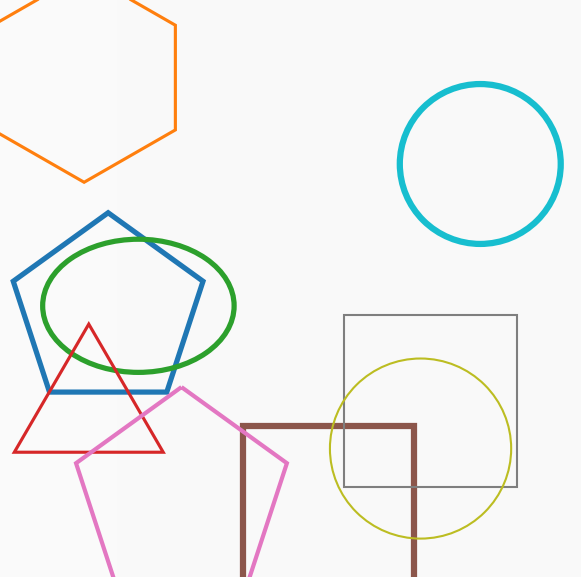[{"shape": "pentagon", "thickness": 2.5, "radius": 0.86, "center": [0.186, 0.459]}, {"shape": "hexagon", "thickness": 1.5, "radius": 0.91, "center": [0.145, 0.865]}, {"shape": "oval", "thickness": 2.5, "radius": 0.82, "center": [0.238, 0.47]}, {"shape": "triangle", "thickness": 1.5, "radius": 0.74, "center": [0.153, 0.29]}, {"shape": "square", "thickness": 3, "radius": 0.73, "center": [0.565, 0.114]}, {"shape": "pentagon", "thickness": 2, "radius": 0.95, "center": [0.312, 0.138]}, {"shape": "square", "thickness": 1, "radius": 0.74, "center": [0.74, 0.305]}, {"shape": "circle", "thickness": 1, "radius": 0.78, "center": [0.724, 0.222]}, {"shape": "circle", "thickness": 3, "radius": 0.69, "center": [0.826, 0.715]}]